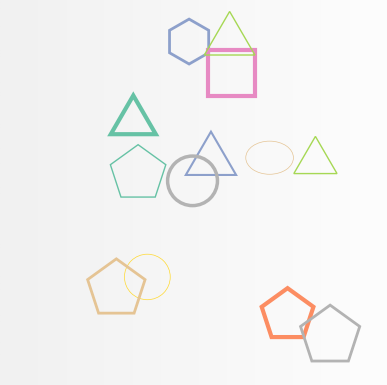[{"shape": "pentagon", "thickness": 1, "radius": 0.38, "center": [0.356, 0.549]}, {"shape": "triangle", "thickness": 3, "radius": 0.34, "center": [0.344, 0.685]}, {"shape": "pentagon", "thickness": 3, "radius": 0.35, "center": [0.742, 0.181]}, {"shape": "hexagon", "thickness": 2, "radius": 0.29, "center": [0.488, 0.892]}, {"shape": "triangle", "thickness": 1.5, "radius": 0.37, "center": [0.544, 0.583]}, {"shape": "square", "thickness": 3, "radius": 0.3, "center": [0.598, 0.809]}, {"shape": "triangle", "thickness": 1, "radius": 0.32, "center": [0.814, 0.581]}, {"shape": "triangle", "thickness": 1, "radius": 0.38, "center": [0.593, 0.895]}, {"shape": "circle", "thickness": 0.5, "radius": 0.3, "center": [0.38, 0.281]}, {"shape": "pentagon", "thickness": 2, "radius": 0.39, "center": [0.3, 0.25]}, {"shape": "oval", "thickness": 0.5, "radius": 0.31, "center": [0.696, 0.59]}, {"shape": "circle", "thickness": 2.5, "radius": 0.32, "center": [0.497, 0.53]}, {"shape": "pentagon", "thickness": 2, "radius": 0.4, "center": [0.852, 0.127]}]